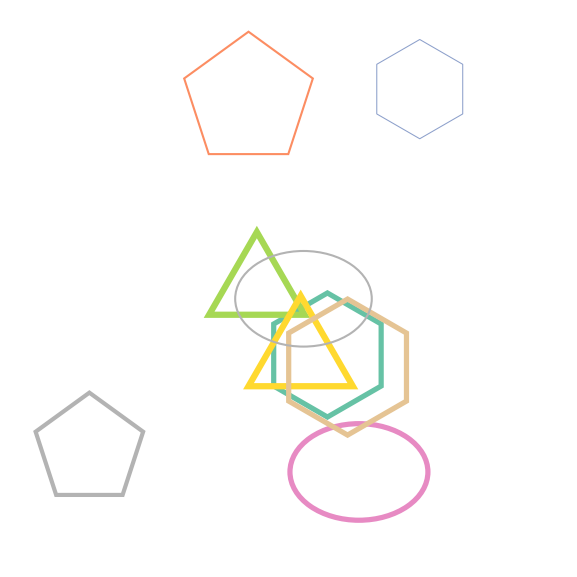[{"shape": "hexagon", "thickness": 2.5, "radius": 0.54, "center": [0.567, 0.384]}, {"shape": "pentagon", "thickness": 1, "radius": 0.59, "center": [0.43, 0.827]}, {"shape": "hexagon", "thickness": 0.5, "radius": 0.43, "center": [0.727, 0.845]}, {"shape": "oval", "thickness": 2.5, "radius": 0.6, "center": [0.622, 0.182]}, {"shape": "triangle", "thickness": 3, "radius": 0.48, "center": [0.445, 0.502]}, {"shape": "triangle", "thickness": 3, "radius": 0.52, "center": [0.521, 0.383]}, {"shape": "hexagon", "thickness": 2.5, "radius": 0.59, "center": [0.602, 0.364]}, {"shape": "oval", "thickness": 1, "radius": 0.59, "center": [0.525, 0.482]}, {"shape": "pentagon", "thickness": 2, "radius": 0.49, "center": [0.155, 0.221]}]